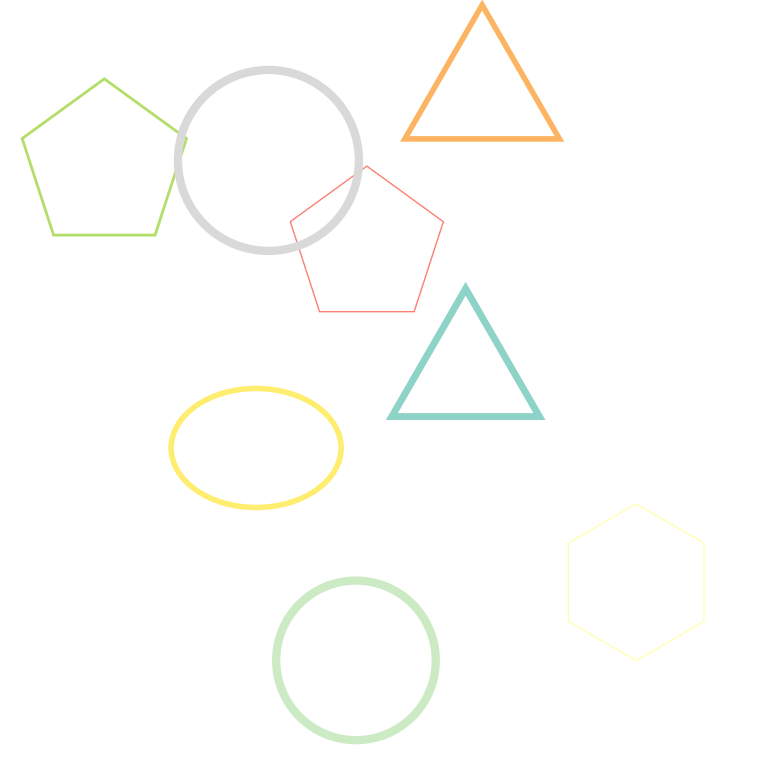[{"shape": "triangle", "thickness": 2.5, "radius": 0.55, "center": [0.605, 0.514]}, {"shape": "hexagon", "thickness": 0.5, "radius": 0.51, "center": [0.826, 0.244]}, {"shape": "pentagon", "thickness": 0.5, "radius": 0.52, "center": [0.476, 0.68]}, {"shape": "triangle", "thickness": 2, "radius": 0.58, "center": [0.626, 0.878]}, {"shape": "pentagon", "thickness": 1, "radius": 0.56, "center": [0.135, 0.785]}, {"shape": "circle", "thickness": 3, "radius": 0.59, "center": [0.349, 0.792]}, {"shape": "circle", "thickness": 3, "radius": 0.52, "center": [0.462, 0.142]}, {"shape": "oval", "thickness": 2, "radius": 0.55, "center": [0.333, 0.418]}]